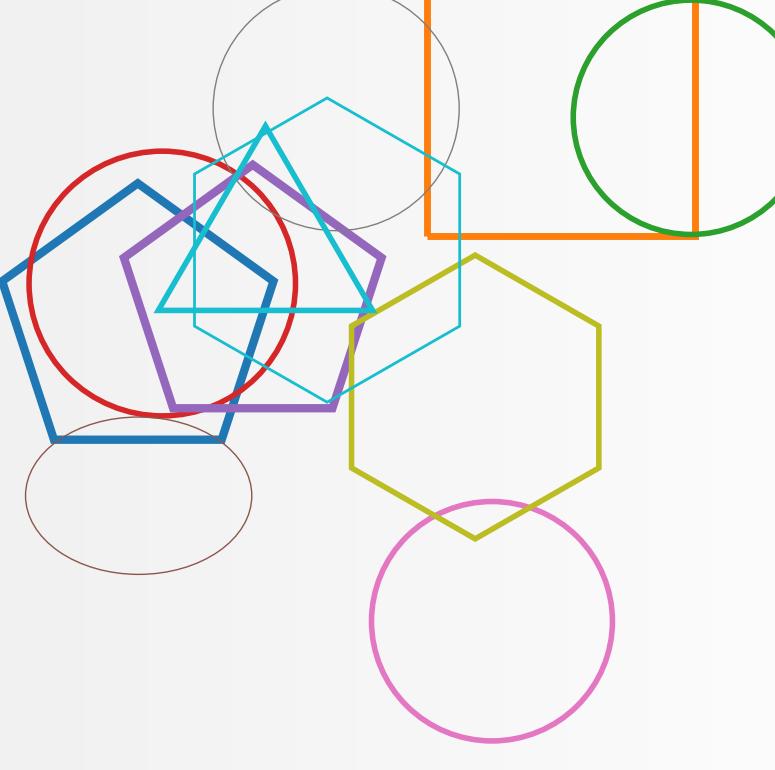[{"shape": "pentagon", "thickness": 3, "radius": 0.92, "center": [0.178, 0.578]}, {"shape": "square", "thickness": 2.5, "radius": 0.86, "center": [0.724, 0.867]}, {"shape": "circle", "thickness": 2, "radius": 0.76, "center": [0.892, 0.848]}, {"shape": "circle", "thickness": 2, "radius": 0.86, "center": [0.209, 0.632]}, {"shape": "pentagon", "thickness": 3, "radius": 0.87, "center": [0.326, 0.611]}, {"shape": "oval", "thickness": 0.5, "radius": 0.73, "center": [0.179, 0.356]}, {"shape": "circle", "thickness": 2, "radius": 0.78, "center": [0.635, 0.193]}, {"shape": "circle", "thickness": 0.5, "radius": 0.79, "center": [0.434, 0.859]}, {"shape": "hexagon", "thickness": 2, "radius": 0.92, "center": [0.613, 0.484]}, {"shape": "hexagon", "thickness": 1, "radius": 0.99, "center": [0.422, 0.675]}, {"shape": "triangle", "thickness": 2, "radius": 0.8, "center": [0.343, 0.677]}]